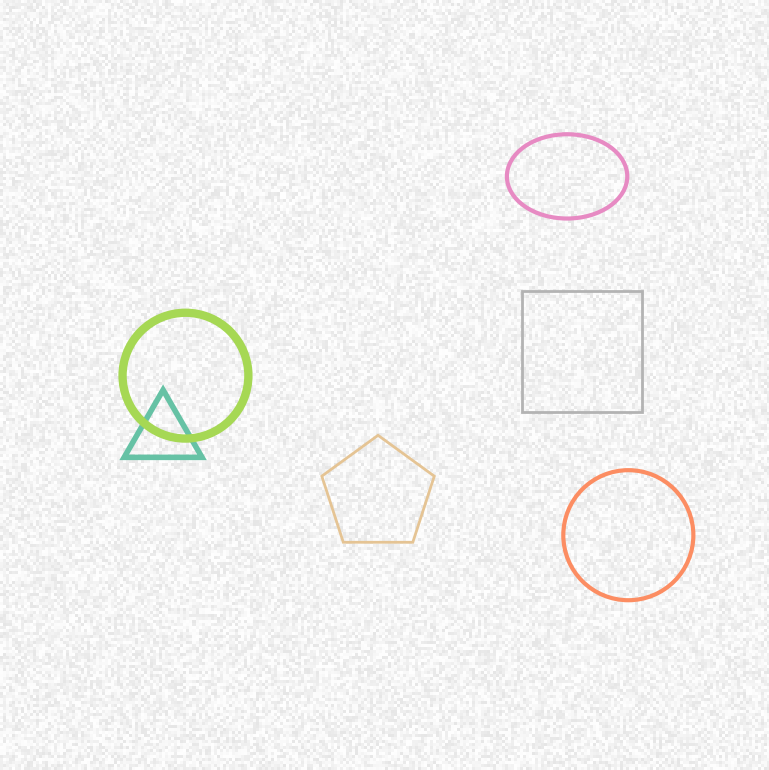[{"shape": "triangle", "thickness": 2, "radius": 0.29, "center": [0.212, 0.435]}, {"shape": "circle", "thickness": 1.5, "radius": 0.42, "center": [0.816, 0.305]}, {"shape": "oval", "thickness": 1.5, "radius": 0.39, "center": [0.736, 0.771]}, {"shape": "circle", "thickness": 3, "radius": 0.41, "center": [0.241, 0.512]}, {"shape": "pentagon", "thickness": 1, "radius": 0.38, "center": [0.491, 0.358]}, {"shape": "square", "thickness": 1, "radius": 0.39, "center": [0.756, 0.543]}]